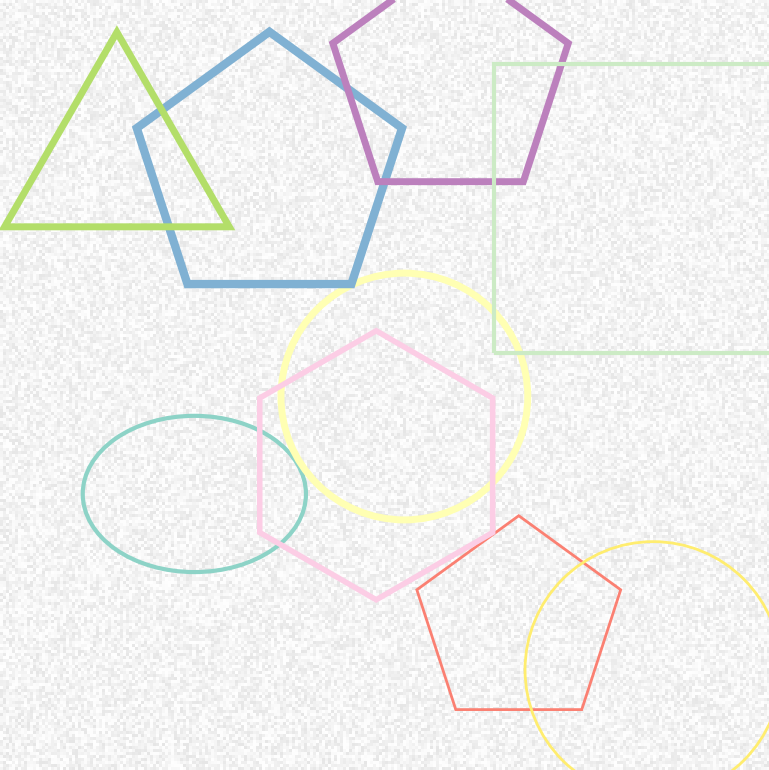[{"shape": "oval", "thickness": 1.5, "radius": 0.72, "center": [0.252, 0.359]}, {"shape": "circle", "thickness": 2.5, "radius": 0.8, "center": [0.525, 0.485]}, {"shape": "pentagon", "thickness": 1, "radius": 0.7, "center": [0.674, 0.191]}, {"shape": "pentagon", "thickness": 3, "radius": 0.91, "center": [0.35, 0.778]}, {"shape": "triangle", "thickness": 2.5, "radius": 0.84, "center": [0.152, 0.79]}, {"shape": "hexagon", "thickness": 2, "radius": 0.87, "center": [0.489, 0.396]}, {"shape": "pentagon", "thickness": 2.5, "radius": 0.8, "center": [0.585, 0.894]}, {"shape": "square", "thickness": 1.5, "radius": 0.94, "center": [0.83, 0.729]}, {"shape": "circle", "thickness": 1, "radius": 0.83, "center": [0.848, 0.13]}]